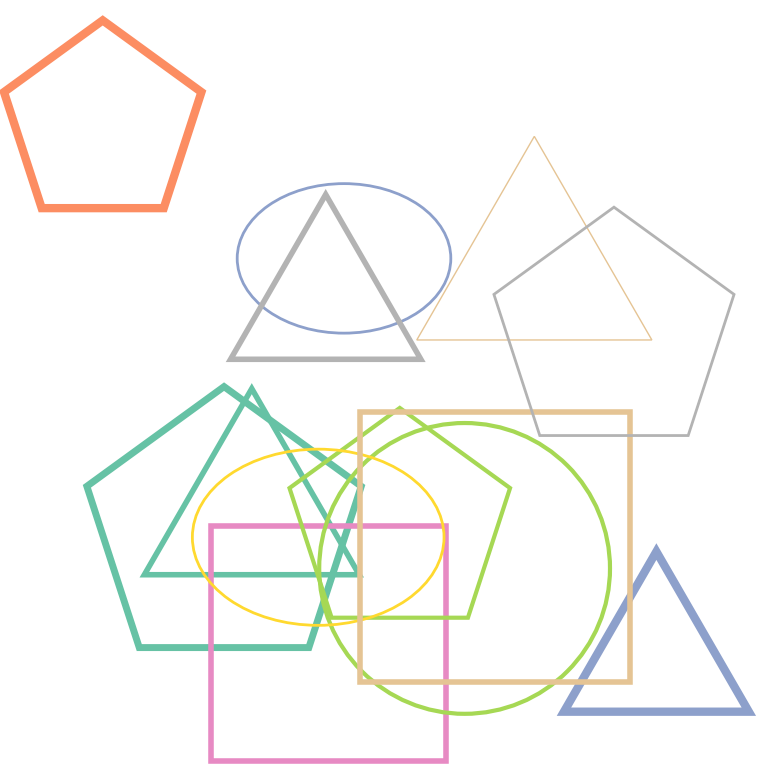[{"shape": "pentagon", "thickness": 2.5, "radius": 0.94, "center": [0.291, 0.311]}, {"shape": "triangle", "thickness": 2, "radius": 0.81, "center": [0.327, 0.334]}, {"shape": "pentagon", "thickness": 3, "radius": 0.67, "center": [0.133, 0.839]}, {"shape": "oval", "thickness": 1, "radius": 0.69, "center": [0.447, 0.664]}, {"shape": "triangle", "thickness": 3, "radius": 0.69, "center": [0.852, 0.145]}, {"shape": "square", "thickness": 2, "radius": 0.76, "center": [0.427, 0.164]}, {"shape": "pentagon", "thickness": 1.5, "radius": 0.75, "center": [0.519, 0.32]}, {"shape": "circle", "thickness": 1.5, "radius": 0.94, "center": [0.603, 0.262]}, {"shape": "oval", "thickness": 1, "radius": 0.82, "center": [0.413, 0.302]}, {"shape": "square", "thickness": 2, "radius": 0.88, "center": [0.643, 0.29]}, {"shape": "triangle", "thickness": 0.5, "radius": 0.88, "center": [0.694, 0.647]}, {"shape": "pentagon", "thickness": 1, "radius": 0.82, "center": [0.797, 0.567]}, {"shape": "triangle", "thickness": 2, "radius": 0.71, "center": [0.423, 0.605]}]